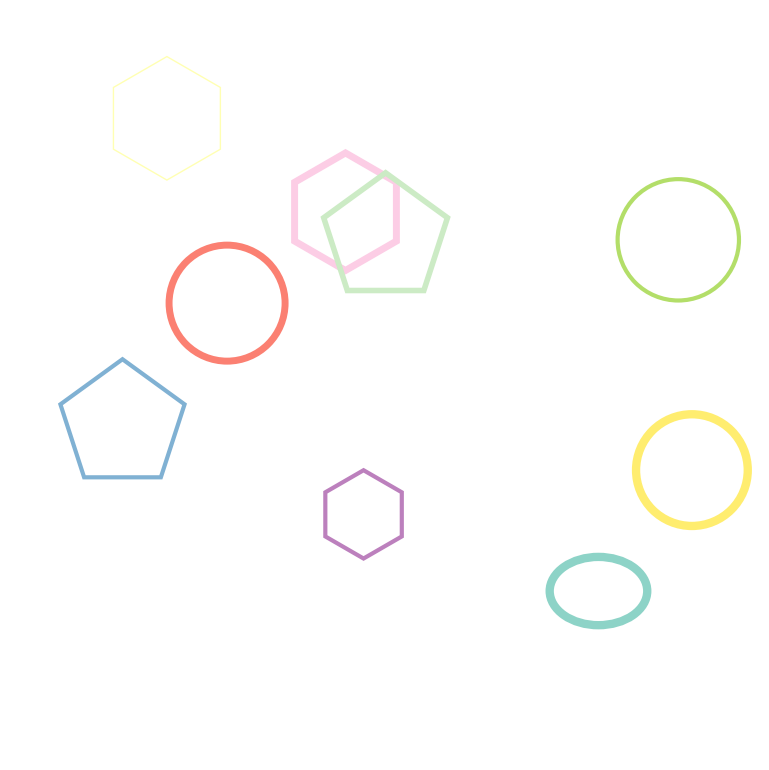[{"shape": "oval", "thickness": 3, "radius": 0.32, "center": [0.777, 0.232]}, {"shape": "hexagon", "thickness": 0.5, "radius": 0.4, "center": [0.217, 0.846]}, {"shape": "circle", "thickness": 2.5, "radius": 0.38, "center": [0.295, 0.606]}, {"shape": "pentagon", "thickness": 1.5, "radius": 0.42, "center": [0.159, 0.449]}, {"shape": "circle", "thickness": 1.5, "radius": 0.39, "center": [0.881, 0.689]}, {"shape": "hexagon", "thickness": 2.5, "radius": 0.38, "center": [0.449, 0.725]}, {"shape": "hexagon", "thickness": 1.5, "radius": 0.29, "center": [0.472, 0.332]}, {"shape": "pentagon", "thickness": 2, "radius": 0.42, "center": [0.501, 0.691]}, {"shape": "circle", "thickness": 3, "radius": 0.36, "center": [0.899, 0.389]}]